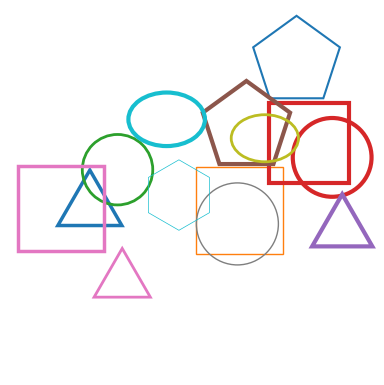[{"shape": "pentagon", "thickness": 1.5, "radius": 0.59, "center": [0.77, 0.841]}, {"shape": "triangle", "thickness": 2.5, "radius": 0.48, "center": [0.233, 0.462]}, {"shape": "square", "thickness": 1, "radius": 0.56, "center": [0.622, 0.454]}, {"shape": "circle", "thickness": 2, "radius": 0.46, "center": [0.305, 0.559]}, {"shape": "circle", "thickness": 3, "radius": 0.51, "center": [0.863, 0.591]}, {"shape": "square", "thickness": 3, "radius": 0.52, "center": [0.802, 0.63]}, {"shape": "triangle", "thickness": 3, "radius": 0.45, "center": [0.889, 0.405]}, {"shape": "pentagon", "thickness": 3, "radius": 0.6, "center": [0.64, 0.67]}, {"shape": "square", "thickness": 2.5, "radius": 0.56, "center": [0.159, 0.458]}, {"shape": "triangle", "thickness": 2, "radius": 0.42, "center": [0.317, 0.27]}, {"shape": "circle", "thickness": 1, "radius": 0.53, "center": [0.617, 0.418]}, {"shape": "oval", "thickness": 2, "radius": 0.44, "center": [0.688, 0.641]}, {"shape": "hexagon", "thickness": 0.5, "radius": 0.46, "center": [0.465, 0.493]}, {"shape": "oval", "thickness": 3, "radius": 0.5, "center": [0.433, 0.69]}]